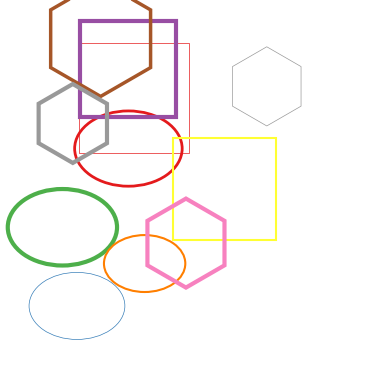[{"shape": "oval", "thickness": 2, "radius": 0.7, "center": [0.334, 0.614]}, {"shape": "square", "thickness": 0.5, "radius": 0.72, "center": [0.349, 0.746]}, {"shape": "oval", "thickness": 0.5, "radius": 0.62, "center": [0.2, 0.205]}, {"shape": "oval", "thickness": 3, "radius": 0.71, "center": [0.162, 0.41]}, {"shape": "square", "thickness": 3, "radius": 0.62, "center": [0.332, 0.821]}, {"shape": "oval", "thickness": 1.5, "radius": 0.53, "center": [0.376, 0.315]}, {"shape": "square", "thickness": 1.5, "radius": 0.66, "center": [0.583, 0.509]}, {"shape": "hexagon", "thickness": 2.5, "radius": 0.75, "center": [0.261, 0.899]}, {"shape": "hexagon", "thickness": 3, "radius": 0.58, "center": [0.483, 0.369]}, {"shape": "hexagon", "thickness": 3, "radius": 0.51, "center": [0.189, 0.679]}, {"shape": "hexagon", "thickness": 0.5, "radius": 0.51, "center": [0.693, 0.776]}]